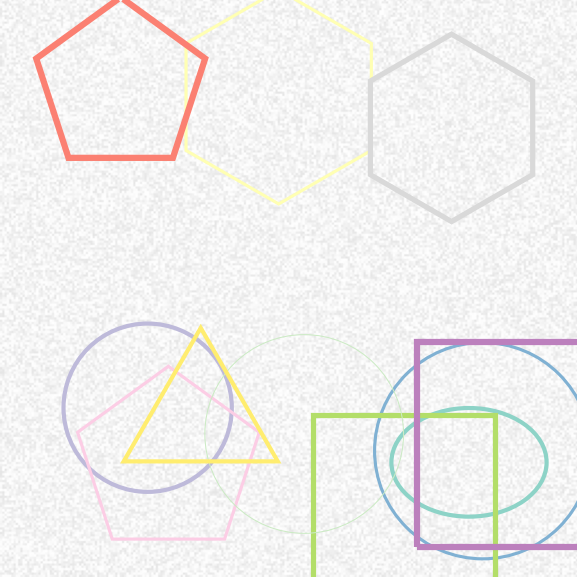[{"shape": "oval", "thickness": 2, "radius": 0.67, "center": [0.812, 0.199]}, {"shape": "hexagon", "thickness": 1.5, "radius": 0.93, "center": [0.483, 0.831]}, {"shape": "circle", "thickness": 2, "radius": 0.73, "center": [0.256, 0.293]}, {"shape": "pentagon", "thickness": 3, "radius": 0.77, "center": [0.209, 0.85]}, {"shape": "circle", "thickness": 1.5, "radius": 0.94, "center": [0.836, 0.219]}, {"shape": "square", "thickness": 2.5, "radius": 0.79, "center": [0.699, 0.123]}, {"shape": "pentagon", "thickness": 1.5, "radius": 0.83, "center": [0.292, 0.199]}, {"shape": "hexagon", "thickness": 2.5, "radius": 0.81, "center": [0.782, 0.778]}, {"shape": "square", "thickness": 3, "radius": 0.89, "center": [0.899, 0.229]}, {"shape": "circle", "thickness": 0.5, "radius": 0.86, "center": [0.527, 0.248]}, {"shape": "triangle", "thickness": 2, "radius": 0.77, "center": [0.348, 0.277]}]